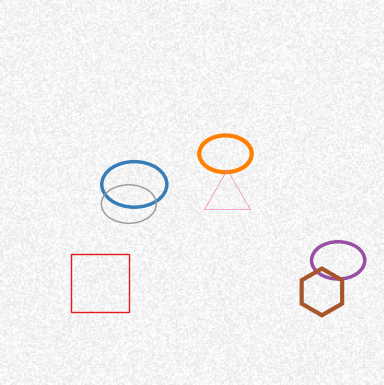[{"shape": "square", "thickness": 1, "radius": 0.38, "center": [0.26, 0.266]}, {"shape": "oval", "thickness": 2.5, "radius": 0.42, "center": [0.349, 0.521]}, {"shape": "oval", "thickness": 2.5, "radius": 0.35, "center": [0.878, 0.324]}, {"shape": "oval", "thickness": 3, "radius": 0.34, "center": [0.586, 0.6]}, {"shape": "hexagon", "thickness": 3, "radius": 0.3, "center": [0.836, 0.242]}, {"shape": "triangle", "thickness": 0.5, "radius": 0.34, "center": [0.591, 0.49]}, {"shape": "oval", "thickness": 1, "radius": 0.36, "center": [0.335, 0.47]}]